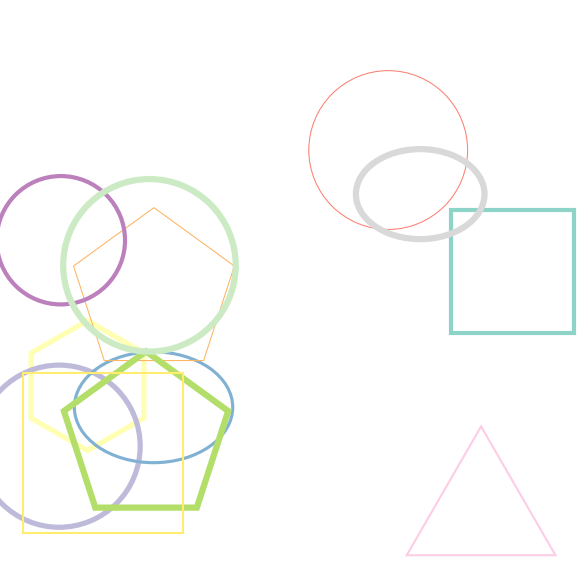[{"shape": "square", "thickness": 2, "radius": 0.53, "center": [0.887, 0.529]}, {"shape": "hexagon", "thickness": 2.5, "radius": 0.56, "center": [0.152, 0.331]}, {"shape": "circle", "thickness": 2.5, "radius": 0.7, "center": [0.102, 0.227]}, {"shape": "circle", "thickness": 0.5, "radius": 0.69, "center": [0.672, 0.739]}, {"shape": "oval", "thickness": 1.5, "radius": 0.69, "center": [0.266, 0.294]}, {"shape": "pentagon", "thickness": 0.5, "radius": 0.73, "center": [0.267, 0.493]}, {"shape": "pentagon", "thickness": 3, "radius": 0.75, "center": [0.253, 0.241]}, {"shape": "triangle", "thickness": 1, "radius": 0.74, "center": [0.833, 0.112]}, {"shape": "oval", "thickness": 3, "radius": 0.56, "center": [0.728, 0.663]}, {"shape": "circle", "thickness": 2, "radius": 0.56, "center": [0.105, 0.583]}, {"shape": "circle", "thickness": 3, "radius": 0.75, "center": [0.259, 0.54]}, {"shape": "square", "thickness": 1, "radius": 0.69, "center": [0.178, 0.215]}]